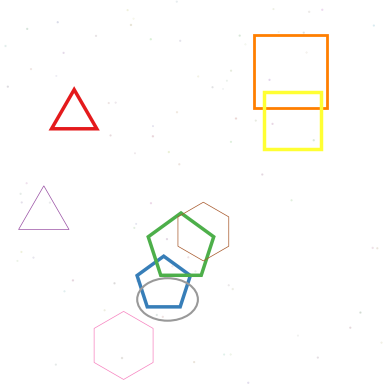[{"shape": "triangle", "thickness": 2.5, "radius": 0.34, "center": [0.193, 0.699]}, {"shape": "pentagon", "thickness": 2.5, "radius": 0.36, "center": [0.425, 0.262]}, {"shape": "pentagon", "thickness": 2.5, "radius": 0.45, "center": [0.47, 0.357]}, {"shape": "triangle", "thickness": 0.5, "radius": 0.38, "center": [0.114, 0.442]}, {"shape": "square", "thickness": 2, "radius": 0.47, "center": [0.755, 0.814]}, {"shape": "square", "thickness": 2.5, "radius": 0.37, "center": [0.761, 0.687]}, {"shape": "hexagon", "thickness": 0.5, "radius": 0.38, "center": [0.528, 0.399]}, {"shape": "hexagon", "thickness": 0.5, "radius": 0.44, "center": [0.321, 0.103]}, {"shape": "oval", "thickness": 1.5, "radius": 0.39, "center": [0.435, 0.222]}]